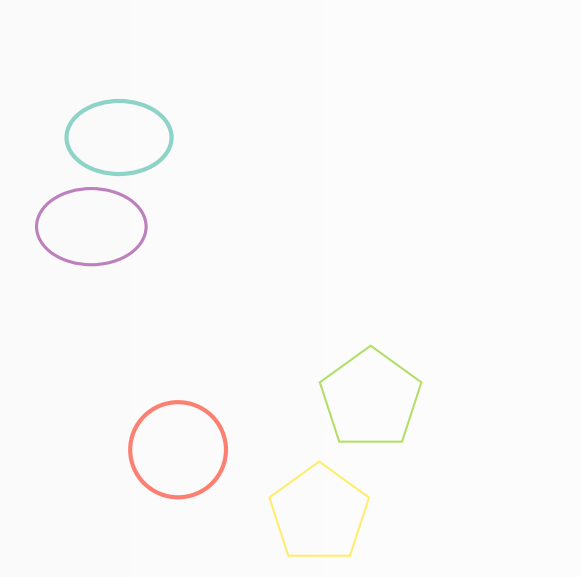[{"shape": "oval", "thickness": 2, "radius": 0.45, "center": [0.205, 0.761]}, {"shape": "circle", "thickness": 2, "radius": 0.41, "center": [0.306, 0.22]}, {"shape": "pentagon", "thickness": 1, "radius": 0.46, "center": [0.638, 0.309]}, {"shape": "oval", "thickness": 1.5, "radius": 0.47, "center": [0.157, 0.607]}, {"shape": "pentagon", "thickness": 1, "radius": 0.45, "center": [0.549, 0.11]}]